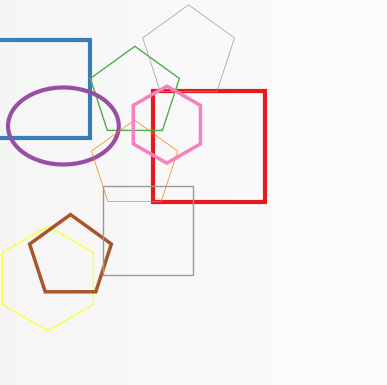[{"shape": "square", "thickness": 3, "radius": 0.73, "center": [0.539, 0.619]}, {"shape": "square", "thickness": 3, "radius": 0.63, "center": [0.106, 0.769]}, {"shape": "pentagon", "thickness": 1, "radius": 0.6, "center": [0.348, 0.759]}, {"shape": "oval", "thickness": 3, "radius": 0.71, "center": [0.164, 0.673]}, {"shape": "pentagon", "thickness": 0.5, "radius": 0.59, "center": [0.347, 0.571]}, {"shape": "hexagon", "thickness": 1, "radius": 0.68, "center": [0.123, 0.277]}, {"shape": "pentagon", "thickness": 2.5, "radius": 0.55, "center": [0.182, 0.332]}, {"shape": "hexagon", "thickness": 2.5, "radius": 0.5, "center": [0.431, 0.676]}, {"shape": "pentagon", "thickness": 0.5, "radius": 0.62, "center": [0.487, 0.863]}, {"shape": "square", "thickness": 1, "radius": 0.58, "center": [0.382, 0.402]}]